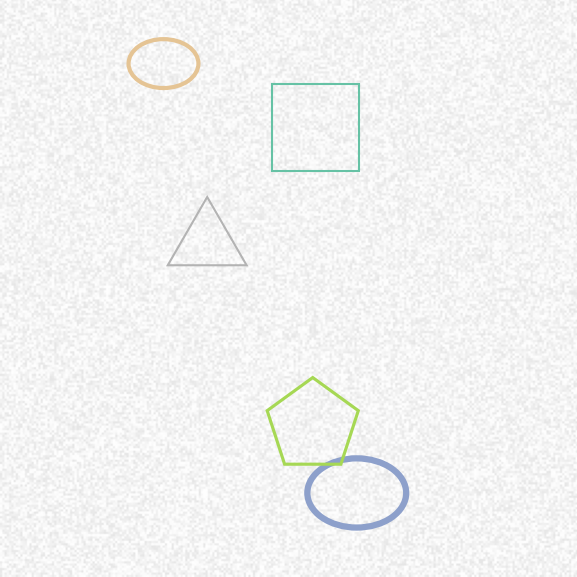[{"shape": "square", "thickness": 1, "radius": 0.38, "center": [0.546, 0.779]}, {"shape": "oval", "thickness": 3, "radius": 0.43, "center": [0.618, 0.146]}, {"shape": "pentagon", "thickness": 1.5, "radius": 0.41, "center": [0.542, 0.262]}, {"shape": "oval", "thickness": 2, "radius": 0.3, "center": [0.283, 0.889]}, {"shape": "triangle", "thickness": 1, "radius": 0.39, "center": [0.359, 0.579]}]